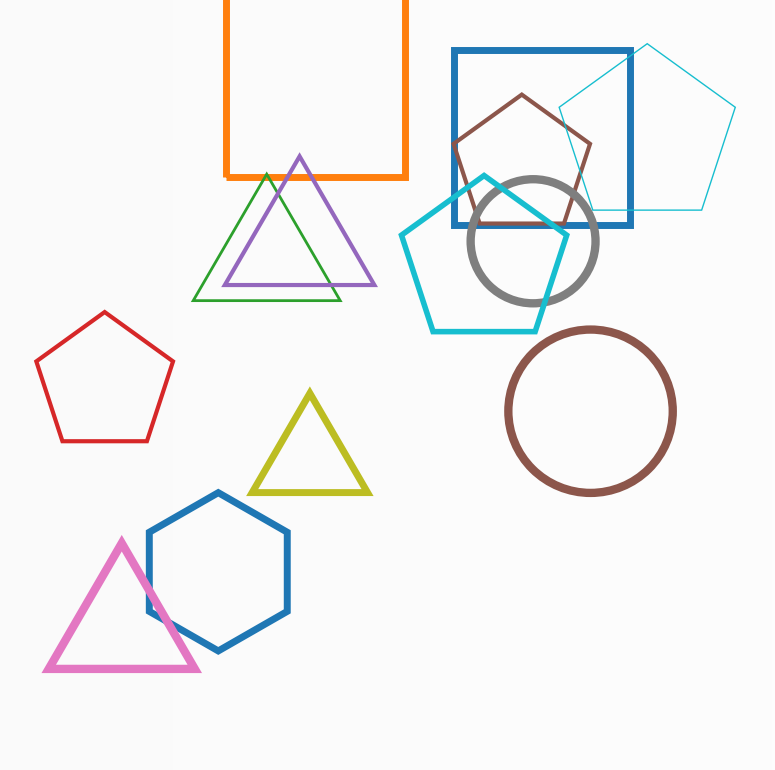[{"shape": "square", "thickness": 2.5, "radius": 0.57, "center": [0.7, 0.821]}, {"shape": "hexagon", "thickness": 2.5, "radius": 0.51, "center": [0.282, 0.257]}, {"shape": "square", "thickness": 2.5, "radius": 0.58, "center": [0.407, 0.886]}, {"shape": "triangle", "thickness": 1, "radius": 0.55, "center": [0.344, 0.664]}, {"shape": "pentagon", "thickness": 1.5, "radius": 0.46, "center": [0.135, 0.502]}, {"shape": "triangle", "thickness": 1.5, "radius": 0.56, "center": [0.387, 0.686]}, {"shape": "pentagon", "thickness": 1.5, "radius": 0.46, "center": [0.673, 0.785]}, {"shape": "circle", "thickness": 3, "radius": 0.53, "center": [0.762, 0.466]}, {"shape": "triangle", "thickness": 3, "radius": 0.54, "center": [0.157, 0.186]}, {"shape": "circle", "thickness": 3, "radius": 0.4, "center": [0.688, 0.687]}, {"shape": "triangle", "thickness": 2.5, "radius": 0.43, "center": [0.4, 0.403]}, {"shape": "pentagon", "thickness": 2, "radius": 0.56, "center": [0.625, 0.66]}, {"shape": "pentagon", "thickness": 0.5, "radius": 0.6, "center": [0.835, 0.824]}]